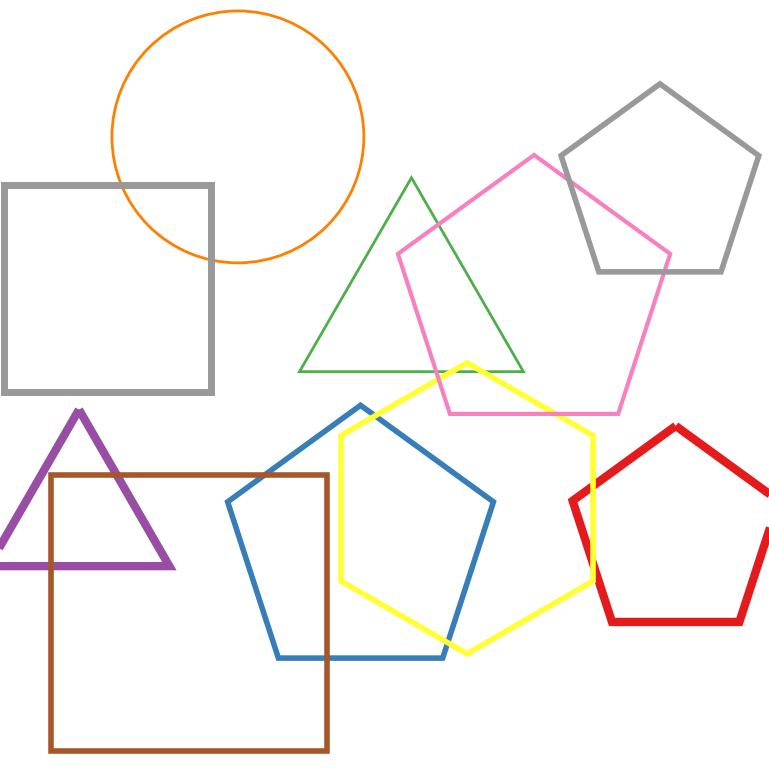[{"shape": "pentagon", "thickness": 3, "radius": 0.7, "center": [0.878, 0.306]}, {"shape": "pentagon", "thickness": 2, "radius": 0.91, "center": [0.468, 0.292]}, {"shape": "triangle", "thickness": 1, "radius": 0.84, "center": [0.534, 0.601]}, {"shape": "triangle", "thickness": 3, "radius": 0.68, "center": [0.103, 0.333]}, {"shape": "circle", "thickness": 1, "radius": 0.82, "center": [0.309, 0.822]}, {"shape": "hexagon", "thickness": 2, "radius": 0.94, "center": [0.607, 0.34]}, {"shape": "square", "thickness": 2, "radius": 0.9, "center": [0.245, 0.204]}, {"shape": "pentagon", "thickness": 1.5, "radius": 0.93, "center": [0.694, 0.613]}, {"shape": "pentagon", "thickness": 2, "radius": 0.67, "center": [0.857, 0.756]}, {"shape": "square", "thickness": 2.5, "radius": 0.67, "center": [0.14, 0.625]}]